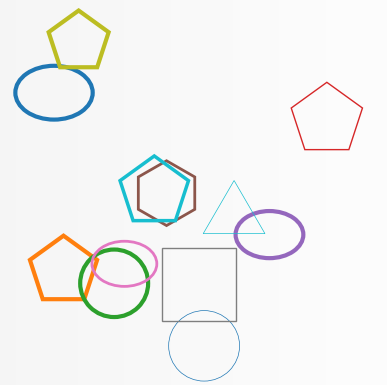[{"shape": "oval", "thickness": 3, "radius": 0.5, "center": [0.139, 0.759]}, {"shape": "circle", "thickness": 0.5, "radius": 0.46, "center": [0.527, 0.102]}, {"shape": "pentagon", "thickness": 3, "radius": 0.46, "center": [0.164, 0.297]}, {"shape": "circle", "thickness": 3, "radius": 0.44, "center": [0.295, 0.264]}, {"shape": "pentagon", "thickness": 1, "radius": 0.48, "center": [0.843, 0.69]}, {"shape": "oval", "thickness": 3, "radius": 0.44, "center": [0.695, 0.391]}, {"shape": "hexagon", "thickness": 2, "radius": 0.42, "center": [0.43, 0.498]}, {"shape": "oval", "thickness": 2, "radius": 0.42, "center": [0.321, 0.315]}, {"shape": "square", "thickness": 1, "radius": 0.47, "center": [0.513, 0.26]}, {"shape": "pentagon", "thickness": 3, "radius": 0.41, "center": [0.203, 0.891]}, {"shape": "triangle", "thickness": 0.5, "radius": 0.46, "center": [0.604, 0.439]}, {"shape": "pentagon", "thickness": 2.5, "radius": 0.46, "center": [0.398, 0.502]}]